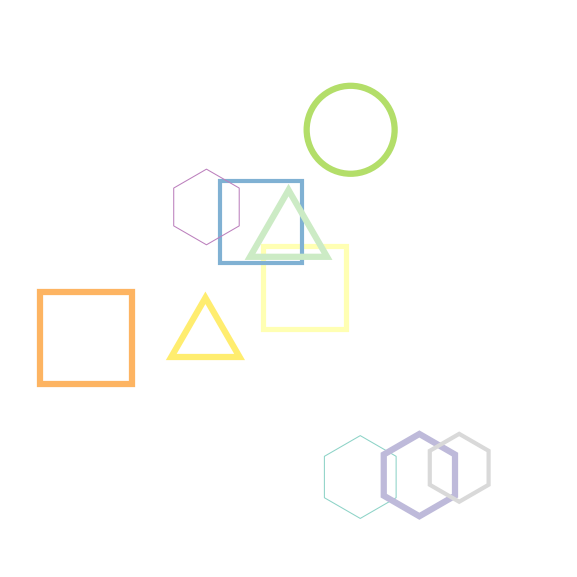[{"shape": "hexagon", "thickness": 0.5, "radius": 0.36, "center": [0.624, 0.173]}, {"shape": "square", "thickness": 2.5, "radius": 0.36, "center": [0.528, 0.502]}, {"shape": "hexagon", "thickness": 3, "radius": 0.36, "center": [0.726, 0.176]}, {"shape": "square", "thickness": 2, "radius": 0.36, "center": [0.452, 0.615]}, {"shape": "square", "thickness": 3, "radius": 0.4, "center": [0.149, 0.413]}, {"shape": "circle", "thickness": 3, "radius": 0.38, "center": [0.607, 0.774]}, {"shape": "hexagon", "thickness": 2, "radius": 0.29, "center": [0.795, 0.189]}, {"shape": "hexagon", "thickness": 0.5, "radius": 0.33, "center": [0.358, 0.641]}, {"shape": "triangle", "thickness": 3, "radius": 0.39, "center": [0.5, 0.593]}, {"shape": "triangle", "thickness": 3, "radius": 0.34, "center": [0.356, 0.415]}]